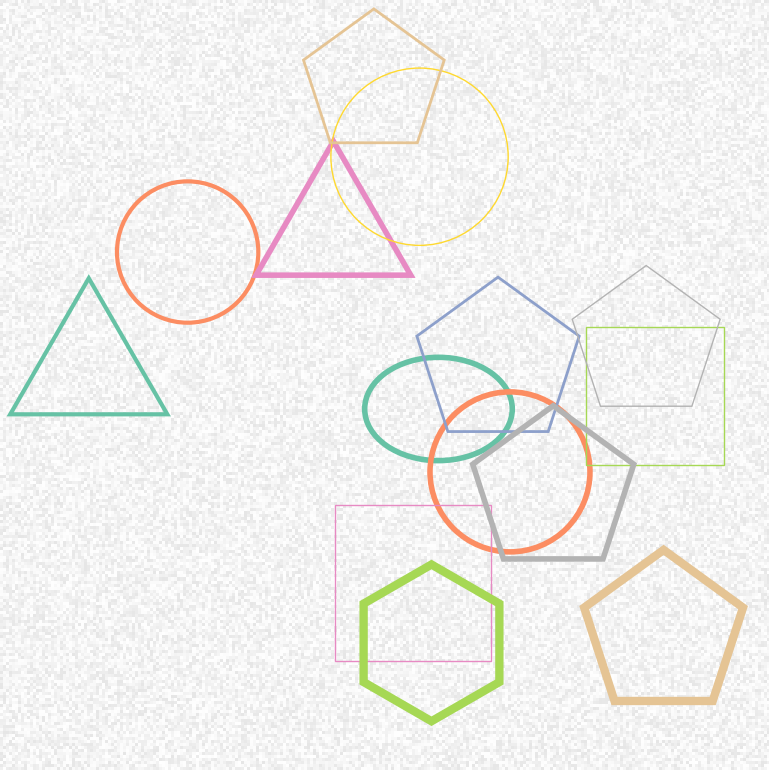[{"shape": "triangle", "thickness": 1.5, "radius": 0.59, "center": [0.115, 0.521]}, {"shape": "oval", "thickness": 2, "radius": 0.48, "center": [0.569, 0.469]}, {"shape": "circle", "thickness": 2, "radius": 0.52, "center": [0.662, 0.387]}, {"shape": "circle", "thickness": 1.5, "radius": 0.46, "center": [0.244, 0.673]}, {"shape": "pentagon", "thickness": 1, "radius": 0.55, "center": [0.647, 0.529]}, {"shape": "triangle", "thickness": 2, "radius": 0.58, "center": [0.433, 0.701]}, {"shape": "square", "thickness": 0.5, "radius": 0.51, "center": [0.537, 0.243]}, {"shape": "hexagon", "thickness": 3, "radius": 0.51, "center": [0.56, 0.165]}, {"shape": "square", "thickness": 0.5, "radius": 0.45, "center": [0.85, 0.485]}, {"shape": "circle", "thickness": 0.5, "radius": 0.58, "center": [0.545, 0.796]}, {"shape": "pentagon", "thickness": 3, "radius": 0.54, "center": [0.862, 0.177]}, {"shape": "pentagon", "thickness": 1, "radius": 0.48, "center": [0.486, 0.892]}, {"shape": "pentagon", "thickness": 2, "radius": 0.55, "center": [0.718, 0.363]}, {"shape": "pentagon", "thickness": 0.5, "radius": 0.5, "center": [0.839, 0.554]}]